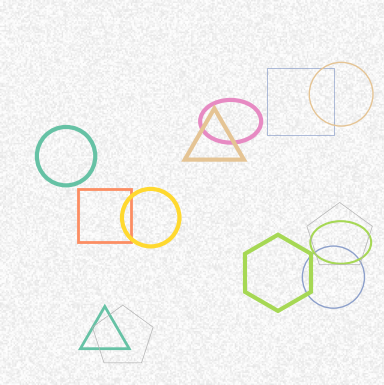[{"shape": "circle", "thickness": 3, "radius": 0.38, "center": [0.172, 0.594]}, {"shape": "triangle", "thickness": 2, "radius": 0.37, "center": [0.272, 0.131]}, {"shape": "square", "thickness": 2, "radius": 0.34, "center": [0.272, 0.441]}, {"shape": "square", "thickness": 0.5, "radius": 0.43, "center": [0.781, 0.737]}, {"shape": "circle", "thickness": 1, "radius": 0.4, "center": [0.866, 0.28]}, {"shape": "oval", "thickness": 3, "radius": 0.4, "center": [0.599, 0.685]}, {"shape": "oval", "thickness": 1.5, "radius": 0.39, "center": [0.885, 0.37]}, {"shape": "hexagon", "thickness": 3, "radius": 0.49, "center": [0.722, 0.291]}, {"shape": "circle", "thickness": 3, "radius": 0.37, "center": [0.391, 0.435]}, {"shape": "triangle", "thickness": 3, "radius": 0.44, "center": [0.557, 0.63]}, {"shape": "circle", "thickness": 1, "radius": 0.41, "center": [0.886, 0.755]}, {"shape": "pentagon", "thickness": 0.5, "radius": 0.45, "center": [0.882, 0.385]}, {"shape": "pentagon", "thickness": 0.5, "radius": 0.41, "center": [0.319, 0.125]}]